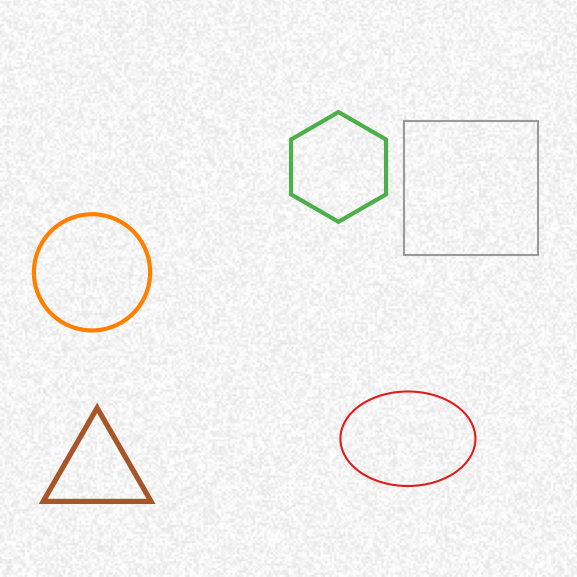[{"shape": "oval", "thickness": 1, "radius": 0.58, "center": [0.706, 0.239]}, {"shape": "hexagon", "thickness": 2, "radius": 0.47, "center": [0.586, 0.71]}, {"shape": "circle", "thickness": 2, "radius": 0.5, "center": [0.159, 0.528]}, {"shape": "triangle", "thickness": 2.5, "radius": 0.54, "center": [0.168, 0.185]}, {"shape": "square", "thickness": 1, "radius": 0.58, "center": [0.815, 0.674]}]